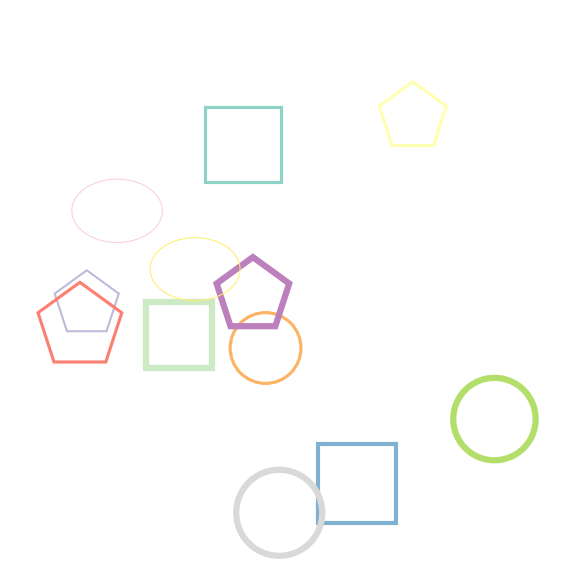[{"shape": "square", "thickness": 1.5, "radius": 0.33, "center": [0.421, 0.749]}, {"shape": "pentagon", "thickness": 1.5, "radius": 0.31, "center": [0.715, 0.796]}, {"shape": "pentagon", "thickness": 1, "radius": 0.29, "center": [0.15, 0.473]}, {"shape": "pentagon", "thickness": 1.5, "radius": 0.38, "center": [0.138, 0.434]}, {"shape": "square", "thickness": 2, "radius": 0.34, "center": [0.619, 0.162]}, {"shape": "circle", "thickness": 1.5, "radius": 0.31, "center": [0.46, 0.397]}, {"shape": "circle", "thickness": 3, "radius": 0.36, "center": [0.856, 0.273]}, {"shape": "oval", "thickness": 0.5, "radius": 0.39, "center": [0.203, 0.634]}, {"shape": "circle", "thickness": 3, "radius": 0.37, "center": [0.484, 0.111]}, {"shape": "pentagon", "thickness": 3, "radius": 0.33, "center": [0.438, 0.488]}, {"shape": "square", "thickness": 3, "radius": 0.29, "center": [0.311, 0.418]}, {"shape": "oval", "thickness": 0.5, "radius": 0.39, "center": [0.338, 0.533]}]